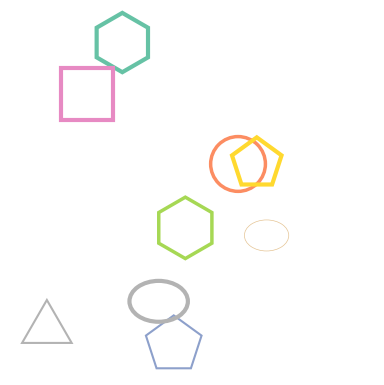[{"shape": "hexagon", "thickness": 3, "radius": 0.39, "center": [0.318, 0.89]}, {"shape": "circle", "thickness": 2.5, "radius": 0.36, "center": [0.618, 0.574]}, {"shape": "pentagon", "thickness": 1.5, "radius": 0.38, "center": [0.451, 0.105]}, {"shape": "square", "thickness": 3, "radius": 0.33, "center": [0.226, 0.756]}, {"shape": "hexagon", "thickness": 2.5, "radius": 0.4, "center": [0.481, 0.408]}, {"shape": "pentagon", "thickness": 3, "radius": 0.34, "center": [0.667, 0.576]}, {"shape": "oval", "thickness": 0.5, "radius": 0.29, "center": [0.692, 0.388]}, {"shape": "oval", "thickness": 3, "radius": 0.38, "center": [0.412, 0.217]}, {"shape": "triangle", "thickness": 1.5, "radius": 0.37, "center": [0.122, 0.146]}]